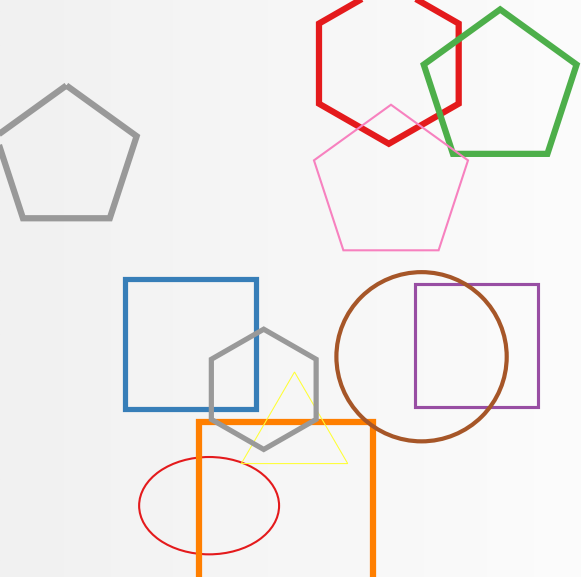[{"shape": "oval", "thickness": 1, "radius": 0.6, "center": [0.36, 0.124]}, {"shape": "hexagon", "thickness": 3, "radius": 0.69, "center": [0.669, 0.889]}, {"shape": "square", "thickness": 2.5, "radius": 0.56, "center": [0.328, 0.404]}, {"shape": "pentagon", "thickness": 3, "radius": 0.69, "center": [0.861, 0.845]}, {"shape": "square", "thickness": 1.5, "radius": 0.53, "center": [0.82, 0.401]}, {"shape": "square", "thickness": 3, "radius": 0.75, "center": [0.492, 0.119]}, {"shape": "triangle", "thickness": 0.5, "radius": 0.53, "center": [0.507, 0.249]}, {"shape": "circle", "thickness": 2, "radius": 0.73, "center": [0.725, 0.381]}, {"shape": "pentagon", "thickness": 1, "radius": 0.7, "center": [0.673, 0.678]}, {"shape": "pentagon", "thickness": 3, "radius": 0.64, "center": [0.114, 0.724]}, {"shape": "hexagon", "thickness": 2.5, "radius": 0.52, "center": [0.454, 0.325]}]